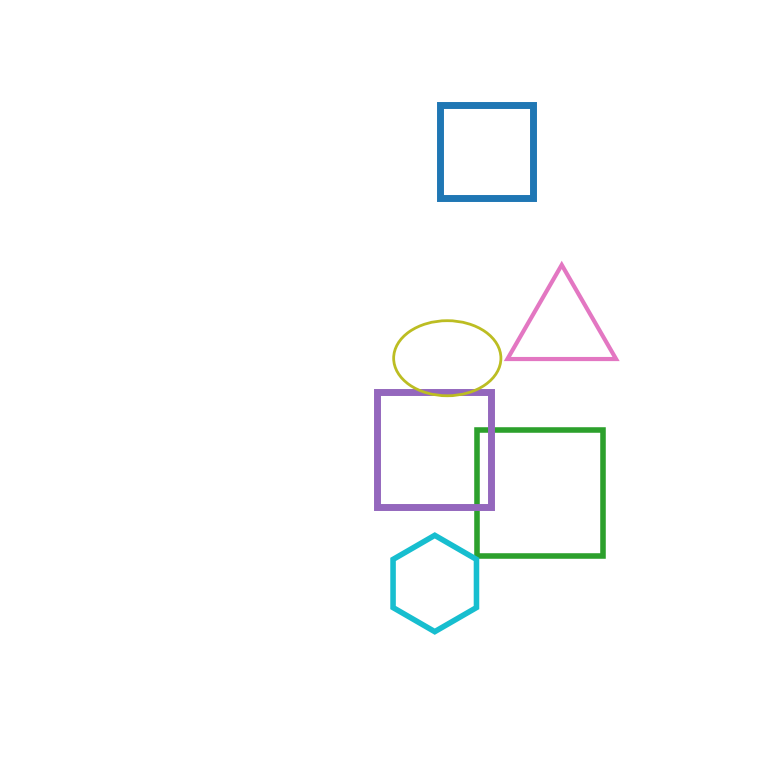[{"shape": "square", "thickness": 2.5, "radius": 0.3, "center": [0.632, 0.803]}, {"shape": "square", "thickness": 2, "radius": 0.41, "center": [0.701, 0.359]}, {"shape": "square", "thickness": 2.5, "radius": 0.37, "center": [0.564, 0.416]}, {"shape": "triangle", "thickness": 1.5, "radius": 0.41, "center": [0.73, 0.574]}, {"shape": "oval", "thickness": 1, "radius": 0.35, "center": [0.581, 0.535]}, {"shape": "hexagon", "thickness": 2, "radius": 0.31, "center": [0.565, 0.242]}]